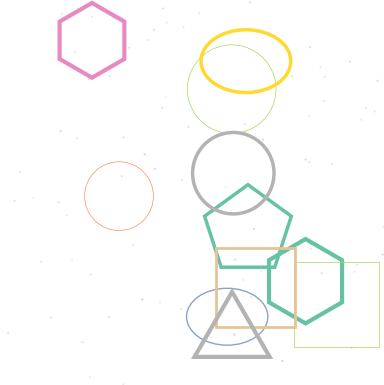[{"shape": "pentagon", "thickness": 2.5, "radius": 0.59, "center": [0.644, 0.402]}, {"shape": "hexagon", "thickness": 3, "radius": 0.55, "center": [0.794, 0.27]}, {"shape": "circle", "thickness": 0.5, "radius": 0.45, "center": [0.309, 0.491]}, {"shape": "oval", "thickness": 1, "radius": 0.53, "center": [0.59, 0.177]}, {"shape": "hexagon", "thickness": 3, "radius": 0.49, "center": [0.239, 0.895]}, {"shape": "square", "thickness": 0.5, "radius": 0.55, "center": [0.873, 0.21]}, {"shape": "circle", "thickness": 0.5, "radius": 0.58, "center": [0.602, 0.768]}, {"shape": "oval", "thickness": 2.5, "radius": 0.58, "center": [0.639, 0.841]}, {"shape": "square", "thickness": 2, "radius": 0.51, "center": [0.664, 0.254]}, {"shape": "circle", "thickness": 2.5, "radius": 0.53, "center": [0.606, 0.55]}, {"shape": "triangle", "thickness": 3, "radius": 0.56, "center": [0.603, 0.129]}]